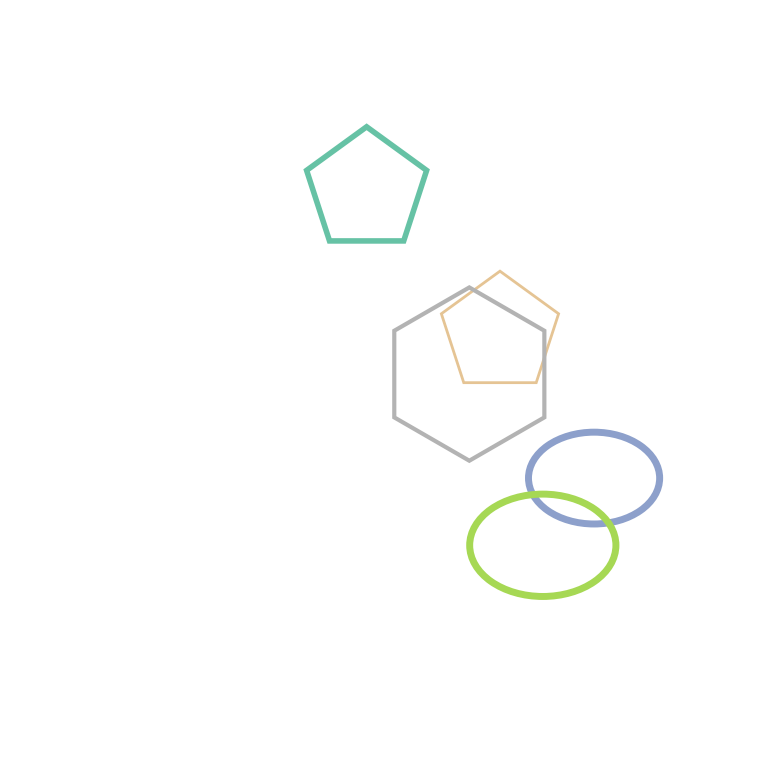[{"shape": "pentagon", "thickness": 2, "radius": 0.41, "center": [0.476, 0.753]}, {"shape": "oval", "thickness": 2.5, "radius": 0.43, "center": [0.772, 0.379]}, {"shape": "oval", "thickness": 2.5, "radius": 0.47, "center": [0.705, 0.292]}, {"shape": "pentagon", "thickness": 1, "radius": 0.4, "center": [0.649, 0.568]}, {"shape": "hexagon", "thickness": 1.5, "radius": 0.56, "center": [0.61, 0.514]}]